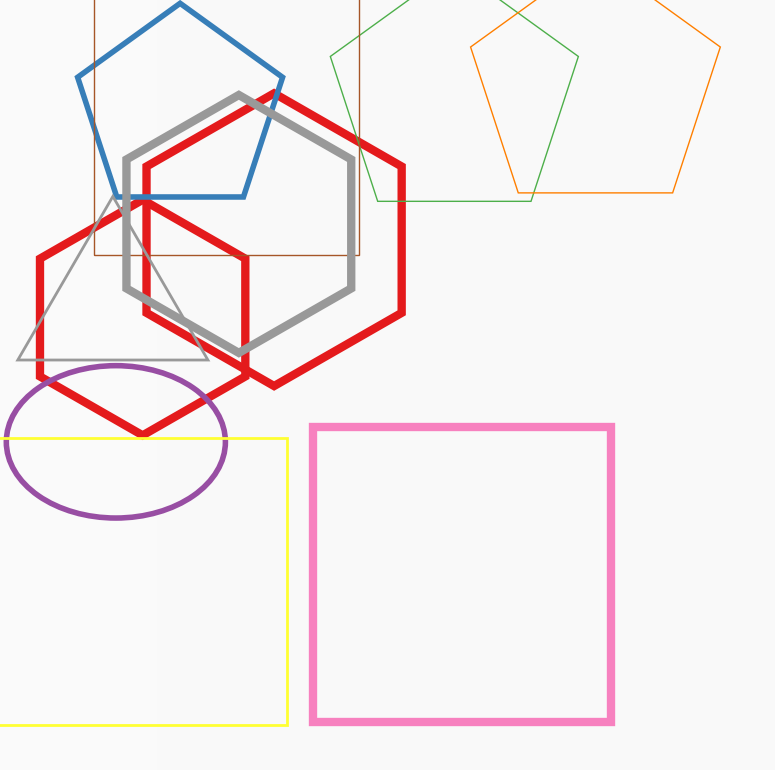[{"shape": "hexagon", "thickness": 3, "radius": 0.95, "center": [0.354, 0.689]}, {"shape": "hexagon", "thickness": 3, "radius": 0.76, "center": [0.184, 0.588]}, {"shape": "pentagon", "thickness": 2, "radius": 0.7, "center": [0.232, 0.857]}, {"shape": "pentagon", "thickness": 0.5, "radius": 0.84, "center": [0.586, 0.875]}, {"shape": "oval", "thickness": 2, "radius": 0.71, "center": [0.149, 0.426]}, {"shape": "pentagon", "thickness": 0.5, "radius": 0.85, "center": [0.768, 0.887]}, {"shape": "square", "thickness": 1, "radius": 0.93, "center": [0.184, 0.245]}, {"shape": "square", "thickness": 0.5, "radius": 0.86, "center": [0.292, 0.84]}, {"shape": "square", "thickness": 3, "radius": 0.96, "center": [0.596, 0.254]}, {"shape": "hexagon", "thickness": 3, "radius": 0.84, "center": [0.308, 0.709]}, {"shape": "triangle", "thickness": 1, "radius": 0.71, "center": [0.146, 0.603]}]